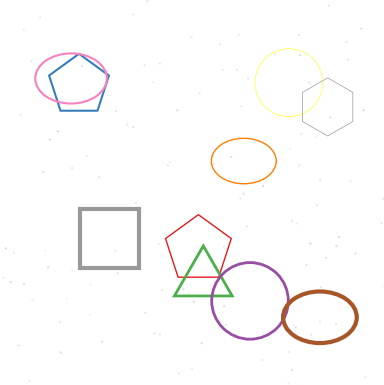[{"shape": "pentagon", "thickness": 1, "radius": 0.45, "center": [0.515, 0.353]}, {"shape": "pentagon", "thickness": 1.5, "radius": 0.41, "center": [0.205, 0.779]}, {"shape": "triangle", "thickness": 2, "radius": 0.43, "center": [0.528, 0.275]}, {"shape": "circle", "thickness": 2, "radius": 0.5, "center": [0.649, 0.218]}, {"shape": "oval", "thickness": 1, "radius": 0.42, "center": [0.633, 0.582]}, {"shape": "circle", "thickness": 0.5, "radius": 0.44, "center": [0.75, 0.785]}, {"shape": "oval", "thickness": 3, "radius": 0.48, "center": [0.831, 0.176]}, {"shape": "oval", "thickness": 1.5, "radius": 0.46, "center": [0.185, 0.796]}, {"shape": "square", "thickness": 3, "radius": 0.38, "center": [0.284, 0.382]}, {"shape": "hexagon", "thickness": 0.5, "radius": 0.38, "center": [0.851, 0.722]}]